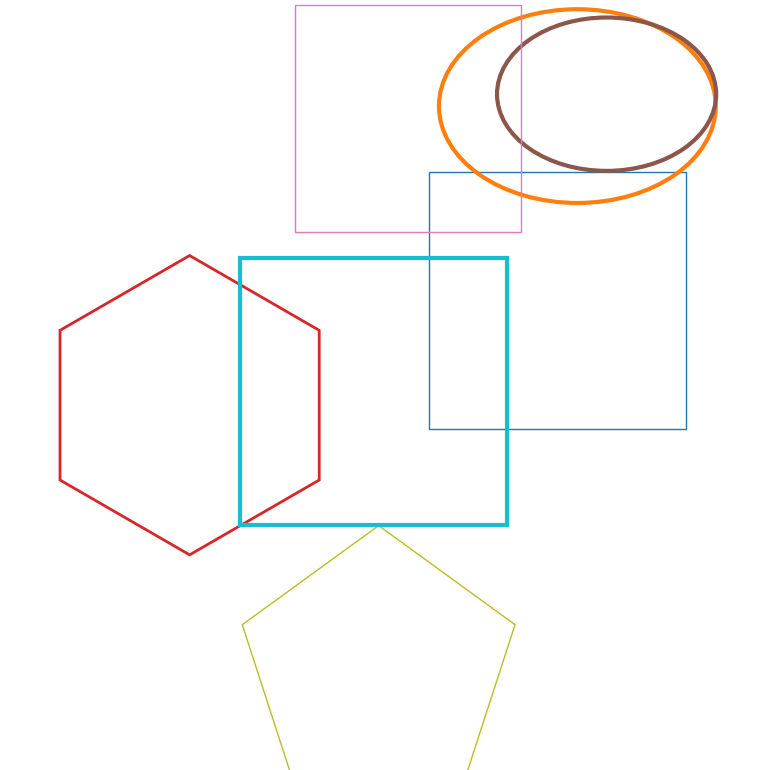[{"shape": "square", "thickness": 0.5, "radius": 0.83, "center": [0.724, 0.61]}, {"shape": "oval", "thickness": 1.5, "radius": 0.9, "center": [0.75, 0.862]}, {"shape": "hexagon", "thickness": 1, "radius": 0.97, "center": [0.246, 0.474]}, {"shape": "oval", "thickness": 1.5, "radius": 0.71, "center": [0.788, 0.878]}, {"shape": "square", "thickness": 0.5, "radius": 0.74, "center": [0.53, 0.846]}, {"shape": "pentagon", "thickness": 0.5, "radius": 0.93, "center": [0.492, 0.131]}, {"shape": "square", "thickness": 1.5, "radius": 0.87, "center": [0.485, 0.492]}]